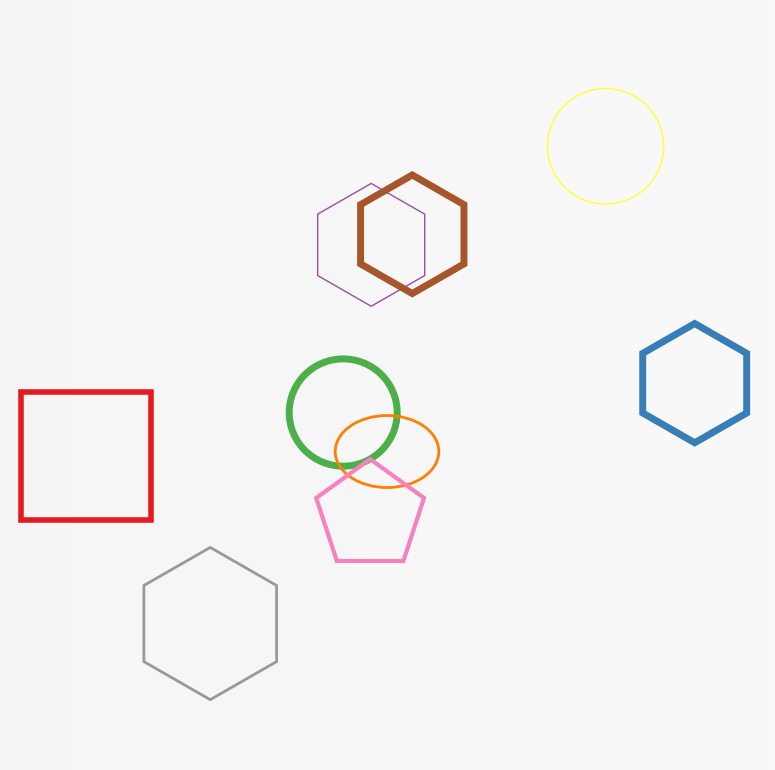[{"shape": "square", "thickness": 2, "radius": 0.42, "center": [0.111, 0.408]}, {"shape": "hexagon", "thickness": 2.5, "radius": 0.39, "center": [0.896, 0.502]}, {"shape": "circle", "thickness": 2.5, "radius": 0.35, "center": [0.443, 0.464]}, {"shape": "hexagon", "thickness": 0.5, "radius": 0.4, "center": [0.479, 0.682]}, {"shape": "oval", "thickness": 1, "radius": 0.33, "center": [0.499, 0.414]}, {"shape": "circle", "thickness": 0.5, "radius": 0.37, "center": [0.781, 0.81]}, {"shape": "hexagon", "thickness": 2.5, "radius": 0.38, "center": [0.532, 0.696]}, {"shape": "pentagon", "thickness": 1.5, "radius": 0.37, "center": [0.478, 0.331]}, {"shape": "hexagon", "thickness": 1, "radius": 0.49, "center": [0.271, 0.19]}]